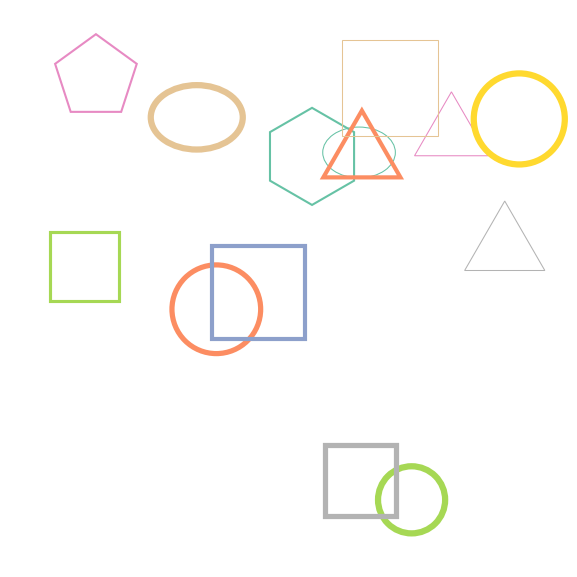[{"shape": "oval", "thickness": 0.5, "radius": 0.31, "center": [0.622, 0.735]}, {"shape": "hexagon", "thickness": 1, "radius": 0.42, "center": [0.54, 0.728]}, {"shape": "circle", "thickness": 2.5, "radius": 0.38, "center": [0.375, 0.464]}, {"shape": "triangle", "thickness": 2, "radius": 0.39, "center": [0.627, 0.731]}, {"shape": "square", "thickness": 2, "radius": 0.4, "center": [0.447, 0.493]}, {"shape": "triangle", "thickness": 0.5, "radius": 0.37, "center": [0.782, 0.766]}, {"shape": "pentagon", "thickness": 1, "radius": 0.37, "center": [0.166, 0.866]}, {"shape": "square", "thickness": 1.5, "radius": 0.3, "center": [0.147, 0.538]}, {"shape": "circle", "thickness": 3, "radius": 0.29, "center": [0.713, 0.134]}, {"shape": "circle", "thickness": 3, "radius": 0.39, "center": [0.899, 0.793]}, {"shape": "square", "thickness": 0.5, "radius": 0.42, "center": [0.675, 0.847]}, {"shape": "oval", "thickness": 3, "radius": 0.4, "center": [0.341, 0.796]}, {"shape": "square", "thickness": 2.5, "radius": 0.31, "center": [0.624, 0.167]}, {"shape": "triangle", "thickness": 0.5, "radius": 0.4, "center": [0.874, 0.571]}]